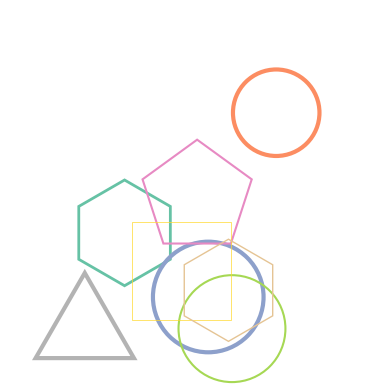[{"shape": "hexagon", "thickness": 2, "radius": 0.69, "center": [0.324, 0.395]}, {"shape": "circle", "thickness": 3, "radius": 0.56, "center": [0.717, 0.707]}, {"shape": "circle", "thickness": 3, "radius": 0.72, "center": [0.541, 0.229]}, {"shape": "pentagon", "thickness": 1.5, "radius": 0.75, "center": [0.512, 0.488]}, {"shape": "circle", "thickness": 1.5, "radius": 0.69, "center": [0.603, 0.146]}, {"shape": "square", "thickness": 0.5, "radius": 0.64, "center": [0.471, 0.296]}, {"shape": "hexagon", "thickness": 1, "radius": 0.66, "center": [0.593, 0.246]}, {"shape": "triangle", "thickness": 3, "radius": 0.74, "center": [0.22, 0.144]}]